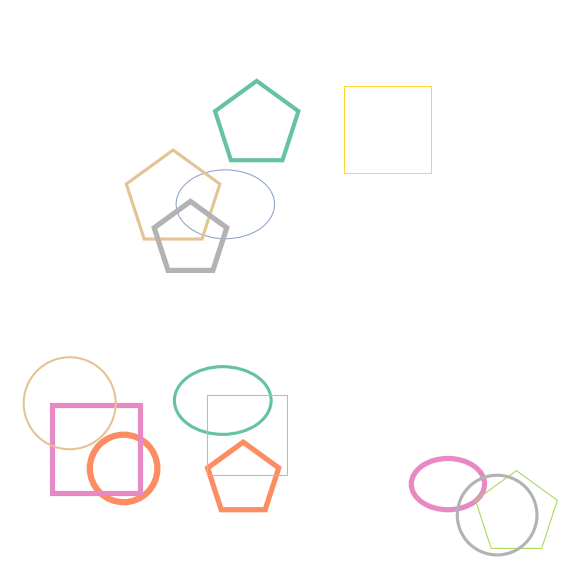[{"shape": "oval", "thickness": 1.5, "radius": 0.42, "center": [0.386, 0.306]}, {"shape": "pentagon", "thickness": 2, "radius": 0.38, "center": [0.445, 0.783]}, {"shape": "pentagon", "thickness": 2.5, "radius": 0.32, "center": [0.421, 0.169]}, {"shape": "circle", "thickness": 3, "radius": 0.29, "center": [0.214, 0.188]}, {"shape": "oval", "thickness": 0.5, "radius": 0.43, "center": [0.39, 0.645]}, {"shape": "oval", "thickness": 2.5, "radius": 0.32, "center": [0.776, 0.161]}, {"shape": "square", "thickness": 2.5, "radius": 0.38, "center": [0.167, 0.221]}, {"shape": "pentagon", "thickness": 0.5, "radius": 0.37, "center": [0.894, 0.11]}, {"shape": "square", "thickness": 0.5, "radius": 0.35, "center": [0.428, 0.246]}, {"shape": "square", "thickness": 0.5, "radius": 0.38, "center": [0.671, 0.775]}, {"shape": "circle", "thickness": 1, "radius": 0.4, "center": [0.121, 0.301]}, {"shape": "pentagon", "thickness": 1.5, "radius": 0.43, "center": [0.3, 0.654]}, {"shape": "circle", "thickness": 1.5, "radius": 0.34, "center": [0.861, 0.107]}, {"shape": "pentagon", "thickness": 2.5, "radius": 0.33, "center": [0.33, 0.584]}]